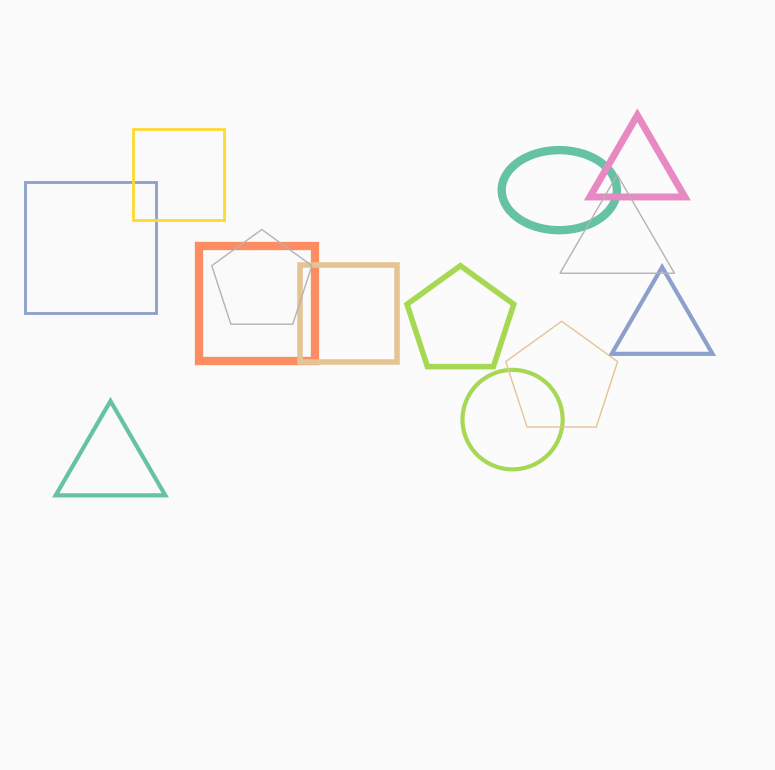[{"shape": "oval", "thickness": 3, "radius": 0.37, "center": [0.722, 0.753]}, {"shape": "triangle", "thickness": 1.5, "radius": 0.41, "center": [0.143, 0.398]}, {"shape": "square", "thickness": 3, "radius": 0.37, "center": [0.332, 0.606]}, {"shape": "square", "thickness": 1, "radius": 0.42, "center": [0.117, 0.679]}, {"shape": "triangle", "thickness": 1.5, "radius": 0.38, "center": [0.854, 0.578]}, {"shape": "triangle", "thickness": 2.5, "radius": 0.35, "center": [0.822, 0.78]}, {"shape": "circle", "thickness": 1.5, "radius": 0.32, "center": [0.661, 0.455]}, {"shape": "pentagon", "thickness": 2, "radius": 0.36, "center": [0.594, 0.582]}, {"shape": "square", "thickness": 1, "radius": 0.29, "center": [0.231, 0.774]}, {"shape": "pentagon", "thickness": 0.5, "radius": 0.38, "center": [0.725, 0.507]}, {"shape": "square", "thickness": 2, "radius": 0.31, "center": [0.45, 0.593]}, {"shape": "triangle", "thickness": 0.5, "radius": 0.43, "center": [0.796, 0.688]}, {"shape": "pentagon", "thickness": 0.5, "radius": 0.34, "center": [0.338, 0.634]}]